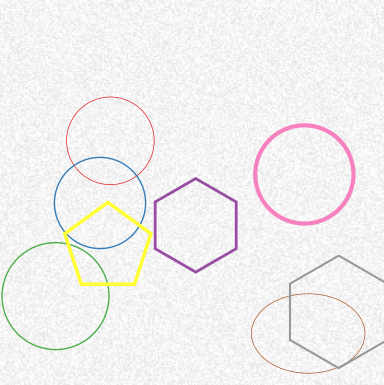[{"shape": "circle", "thickness": 0.5, "radius": 0.57, "center": [0.287, 0.634]}, {"shape": "circle", "thickness": 1, "radius": 0.59, "center": [0.26, 0.473]}, {"shape": "circle", "thickness": 1, "radius": 0.69, "center": [0.144, 0.231]}, {"shape": "hexagon", "thickness": 2, "radius": 0.61, "center": [0.508, 0.415]}, {"shape": "pentagon", "thickness": 2.5, "radius": 0.59, "center": [0.28, 0.357]}, {"shape": "oval", "thickness": 0.5, "radius": 0.74, "center": [0.8, 0.134]}, {"shape": "circle", "thickness": 3, "radius": 0.64, "center": [0.791, 0.547]}, {"shape": "hexagon", "thickness": 1.5, "radius": 0.73, "center": [0.88, 0.19]}]